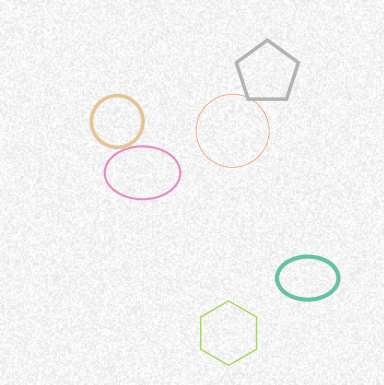[{"shape": "oval", "thickness": 3, "radius": 0.4, "center": [0.799, 0.278]}, {"shape": "circle", "thickness": 0.5, "radius": 0.47, "center": [0.604, 0.66]}, {"shape": "oval", "thickness": 1.5, "radius": 0.49, "center": [0.37, 0.551]}, {"shape": "hexagon", "thickness": 1, "radius": 0.42, "center": [0.594, 0.135]}, {"shape": "circle", "thickness": 2.5, "radius": 0.34, "center": [0.304, 0.685]}, {"shape": "pentagon", "thickness": 2.5, "radius": 0.42, "center": [0.694, 0.811]}]